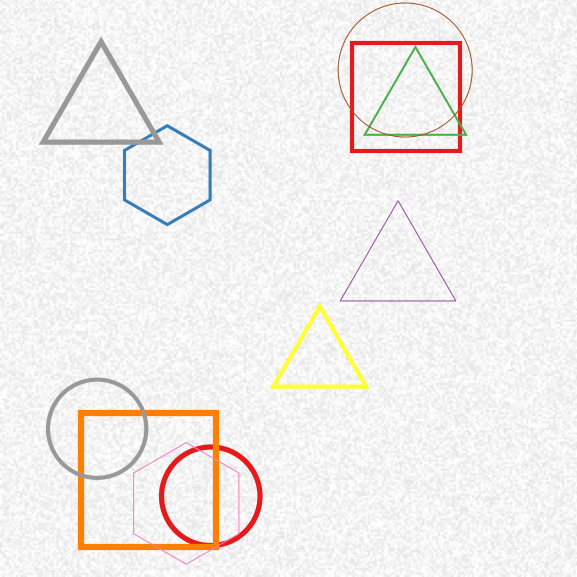[{"shape": "circle", "thickness": 2.5, "radius": 0.43, "center": [0.365, 0.14]}, {"shape": "square", "thickness": 2, "radius": 0.47, "center": [0.702, 0.831]}, {"shape": "hexagon", "thickness": 1.5, "radius": 0.43, "center": [0.29, 0.696]}, {"shape": "triangle", "thickness": 1, "radius": 0.51, "center": [0.719, 0.816]}, {"shape": "triangle", "thickness": 0.5, "radius": 0.58, "center": [0.689, 0.536]}, {"shape": "square", "thickness": 3, "radius": 0.58, "center": [0.257, 0.169]}, {"shape": "triangle", "thickness": 2, "radius": 0.46, "center": [0.554, 0.376]}, {"shape": "circle", "thickness": 0.5, "radius": 0.58, "center": [0.702, 0.878]}, {"shape": "hexagon", "thickness": 0.5, "radius": 0.53, "center": [0.322, 0.127]}, {"shape": "triangle", "thickness": 2.5, "radius": 0.58, "center": [0.175, 0.811]}, {"shape": "circle", "thickness": 2, "radius": 0.43, "center": [0.168, 0.257]}]